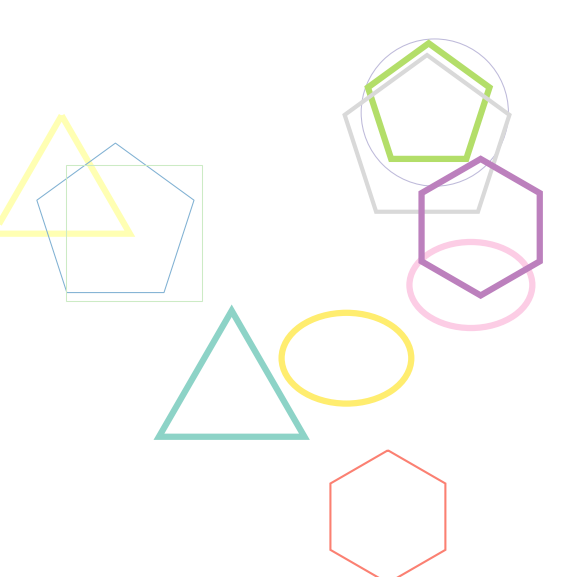[{"shape": "triangle", "thickness": 3, "radius": 0.73, "center": [0.401, 0.316]}, {"shape": "triangle", "thickness": 3, "radius": 0.68, "center": [0.107, 0.663]}, {"shape": "circle", "thickness": 0.5, "radius": 0.64, "center": [0.753, 0.804]}, {"shape": "hexagon", "thickness": 1, "radius": 0.57, "center": [0.672, 0.104]}, {"shape": "pentagon", "thickness": 0.5, "radius": 0.72, "center": [0.2, 0.608]}, {"shape": "pentagon", "thickness": 3, "radius": 0.55, "center": [0.742, 0.814]}, {"shape": "oval", "thickness": 3, "radius": 0.53, "center": [0.815, 0.506]}, {"shape": "pentagon", "thickness": 2, "radius": 0.75, "center": [0.739, 0.754]}, {"shape": "hexagon", "thickness": 3, "radius": 0.59, "center": [0.832, 0.606]}, {"shape": "square", "thickness": 0.5, "radius": 0.59, "center": [0.232, 0.596]}, {"shape": "oval", "thickness": 3, "radius": 0.56, "center": [0.6, 0.379]}]